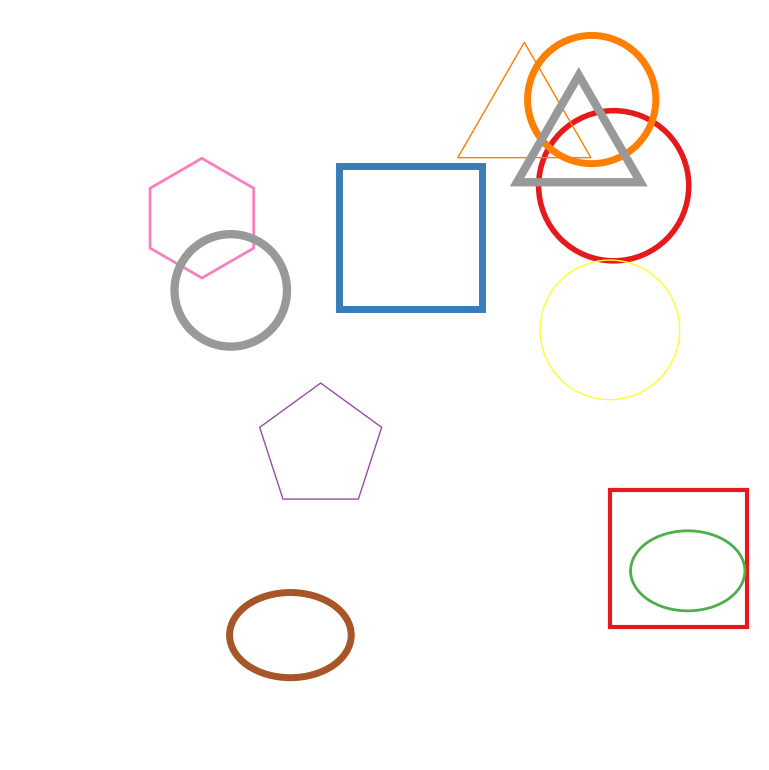[{"shape": "circle", "thickness": 2, "radius": 0.49, "center": [0.797, 0.759]}, {"shape": "square", "thickness": 1.5, "radius": 0.44, "center": [0.881, 0.275]}, {"shape": "square", "thickness": 2.5, "radius": 0.47, "center": [0.533, 0.691]}, {"shape": "oval", "thickness": 1, "radius": 0.37, "center": [0.893, 0.259]}, {"shape": "pentagon", "thickness": 0.5, "radius": 0.42, "center": [0.416, 0.419]}, {"shape": "triangle", "thickness": 0.5, "radius": 0.5, "center": [0.681, 0.845]}, {"shape": "circle", "thickness": 2.5, "radius": 0.42, "center": [0.768, 0.871]}, {"shape": "circle", "thickness": 0.5, "radius": 0.45, "center": [0.792, 0.572]}, {"shape": "oval", "thickness": 2.5, "radius": 0.4, "center": [0.377, 0.175]}, {"shape": "hexagon", "thickness": 1, "radius": 0.39, "center": [0.262, 0.717]}, {"shape": "triangle", "thickness": 3, "radius": 0.46, "center": [0.752, 0.81]}, {"shape": "circle", "thickness": 3, "radius": 0.37, "center": [0.3, 0.623]}]